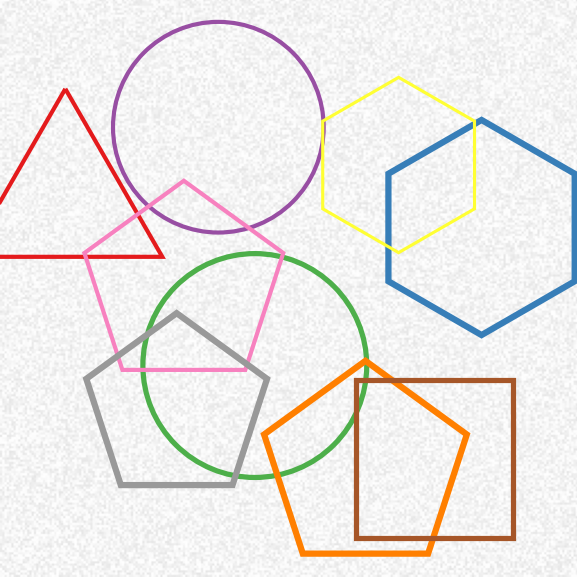[{"shape": "triangle", "thickness": 2, "radius": 0.97, "center": [0.113, 0.651]}, {"shape": "hexagon", "thickness": 3, "radius": 0.93, "center": [0.834, 0.605]}, {"shape": "circle", "thickness": 2.5, "radius": 0.97, "center": [0.441, 0.366]}, {"shape": "circle", "thickness": 2, "radius": 0.91, "center": [0.378, 0.779]}, {"shape": "pentagon", "thickness": 3, "radius": 0.92, "center": [0.633, 0.19]}, {"shape": "hexagon", "thickness": 1.5, "radius": 0.76, "center": [0.69, 0.713]}, {"shape": "square", "thickness": 2.5, "radius": 0.68, "center": [0.752, 0.204]}, {"shape": "pentagon", "thickness": 2, "radius": 0.91, "center": [0.318, 0.505]}, {"shape": "pentagon", "thickness": 3, "radius": 0.82, "center": [0.306, 0.292]}]